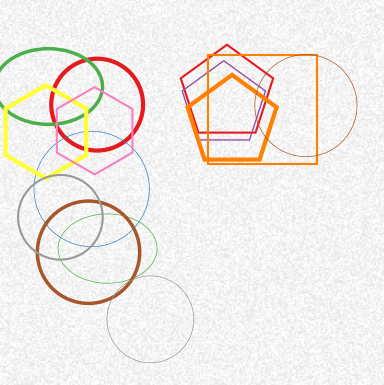[{"shape": "circle", "thickness": 3, "radius": 0.6, "center": [0.252, 0.728]}, {"shape": "pentagon", "thickness": 1.5, "radius": 0.63, "center": [0.59, 0.758]}, {"shape": "circle", "thickness": 0.5, "radius": 0.75, "center": [0.238, 0.509]}, {"shape": "oval", "thickness": 2.5, "radius": 0.7, "center": [0.126, 0.775]}, {"shape": "oval", "thickness": 0.5, "radius": 0.64, "center": [0.279, 0.354]}, {"shape": "pentagon", "thickness": 1, "radius": 0.57, "center": [0.581, 0.728]}, {"shape": "pentagon", "thickness": 3, "radius": 0.61, "center": [0.603, 0.684]}, {"shape": "square", "thickness": 1.5, "radius": 0.71, "center": [0.682, 0.716]}, {"shape": "hexagon", "thickness": 3, "radius": 0.6, "center": [0.119, 0.658]}, {"shape": "circle", "thickness": 2.5, "radius": 0.66, "center": [0.23, 0.345]}, {"shape": "circle", "thickness": 0.5, "radius": 0.66, "center": [0.795, 0.726]}, {"shape": "hexagon", "thickness": 1.5, "radius": 0.57, "center": [0.246, 0.66]}, {"shape": "circle", "thickness": 0.5, "radius": 0.56, "center": [0.391, 0.171]}, {"shape": "circle", "thickness": 1.5, "radius": 0.55, "center": [0.157, 0.436]}]